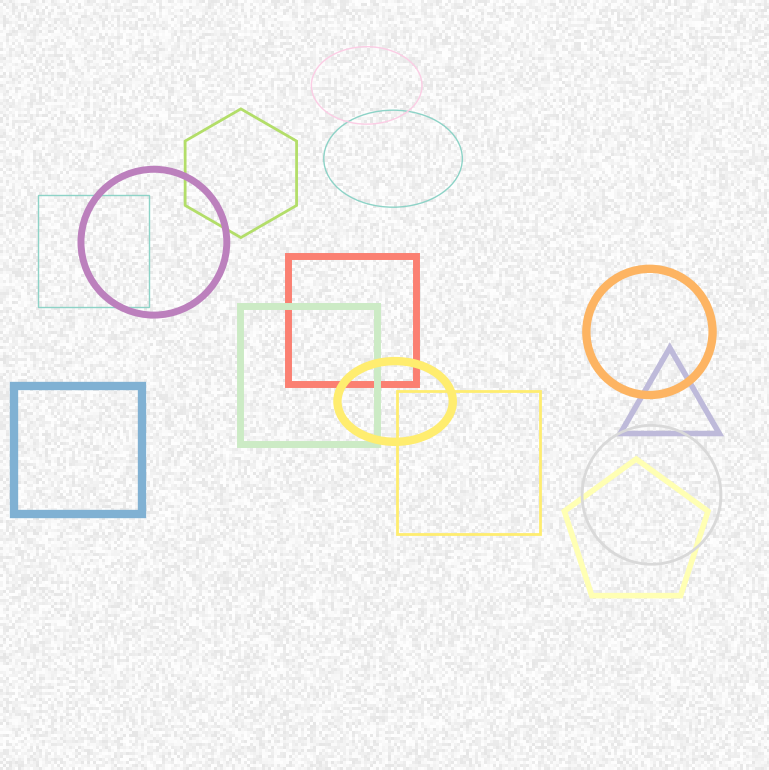[{"shape": "oval", "thickness": 0.5, "radius": 0.45, "center": [0.51, 0.794]}, {"shape": "square", "thickness": 0.5, "radius": 0.36, "center": [0.121, 0.674]}, {"shape": "pentagon", "thickness": 2, "radius": 0.49, "center": [0.826, 0.306]}, {"shape": "triangle", "thickness": 2, "radius": 0.37, "center": [0.87, 0.474]}, {"shape": "square", "thickness": 2.5, "radius": 0.42, "center": [0.457, 0.585]}, {"shape": "square", "thickness": 3, "radius": 0.41, "center": [0.102, 0.416]}, {"shape": "circle", "thickness": 3, "radius": 0.41, "center": [0.843, 0.569]}, {"shape": "hexagon", "thickness": 1, "radius": 0.42, "center": [0.313, 0.775]}, {"shape": "oval", "thickness": 0.5, "radius": 0.36, "center": [0.476, 0.889]}, {"shape": "circle", "thickness": 1, "radius": 0.45, "center": [0.846, 0.357]}, {"shape": "circle", "thickness": 2.5, "radius": 0.47, "center": [0.2, 0.685]}, {"shape": "square", "thickness": 2.5, "radius": 0.45, "center": [0.401, 0.513]}, {"shape": "square", "thickness": 1, "radius": 0.46, "center": [0.609, 0.4]}, {"shape": "oval", "thickness": 3, "radius": 0.37, "center": [0.513, 0.479]}]